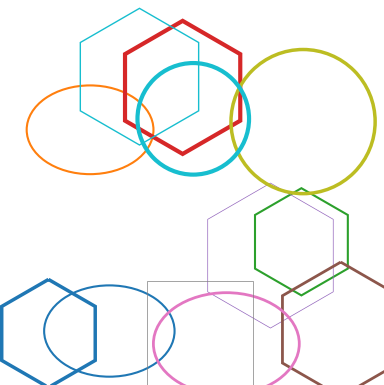[{"shape": "oval", "thickness": 1.5, "radius": 0.85, "center": [0.284, 0.14]}, {"shape": "hexagon", "thickness": 2.5, "radius": 0.7, "center": [0.126, 0.134]}, {"shape": "oval", "thickness": 1.5, "radius": 0.82, "center": [0.234, 0.663]}, {"shape": "hexagon", "thickness": 1.5, "radius": 0.7, "center": [0.783, 0.372]}, {"shape": "hexagon", "thickness": 3, "radius": 0.86, "center": [0.474, 0.773]}, {"shape": "hexagon", "thickness": 0.5, "radius": 0.94, "center": [0.703, 0.336]}, {"shape": "hexagon", "thickness": 2, "radius": 0.87, "center": [0.885, 0.144]}, {"shape": "oval", "thickness": 2, "radius": 0.95, "center": [0.588, 0.107]}, {"shape": "square", "thickness": 0.5, "radius": 0.69, "center": [0.52, 0.134]}, {"shape": "circle", "thickness": 2.5, "radius": 0.94, "center": [0.787, 0.684]}, {"shape": "hexagon", "thickness": 1, "radius": 0.89, "center": [0.362, 0.801]}, {"shape": "circle", "thickness": 3, "radius": 0.72, "center": [0.502, 0.691]}]